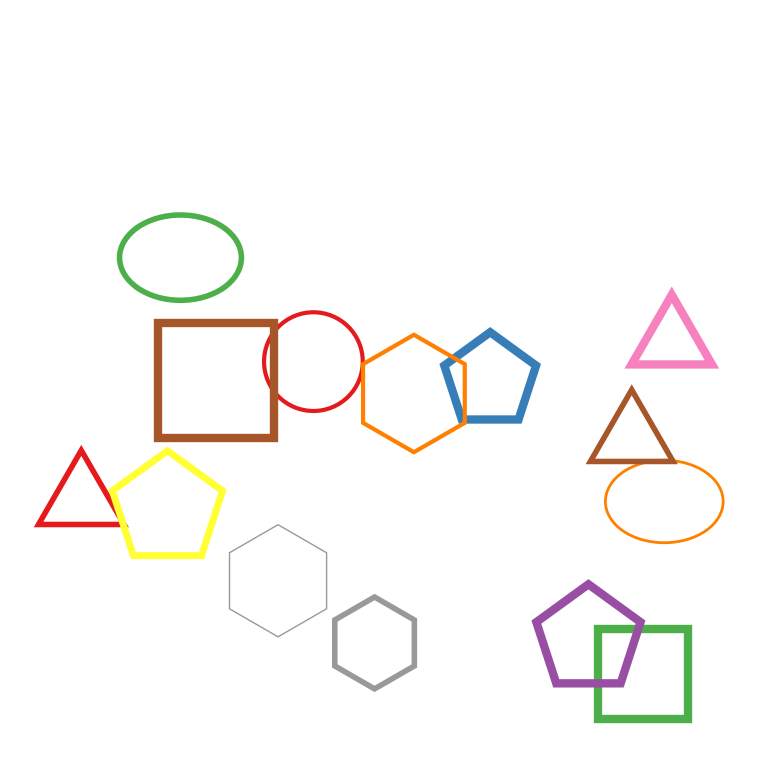[{"shape": "triangle", "thickness": 2, "radius": 0.32, "center": [0.106, 0.351]}, {"shape": "circle", "thickness": 1.5, "radius": 0.32, "center": [0.407, 0.53]}, {"shape": "pentagon", "thickness": 3, "radius": 0.31, "center": [0.637, 0.506]}, {"shape": "oval", "thickness": 2, "radius": 0.4, "center": [0.234, 0.665]}, {"shape": "square", "thickness": 3, "radius": 0.29, "center": [0.836, 0.124]}, {"shape": "pentagon", "thickness": 3, "radius": 0.36, "center": [0.764, 0.17]}, {"shape": "hexagon", "thickness": 1.5, "radius": 0.38, "center": [0.538, 0.489]}, {"shape": "oval", "thickness": 1, "radius": 0.38, "center": [0.863, 0.349]}, {"shape": "pentagon", "thickness": 2.5, "radius": 0.38, "center": [0.217, 0.339]}, {"shape": "square", "thickness": 3, "radius": 0.37, "center": [0.28, 0.506]}, {"shape": "triangle", "thickness": 2, "radius": 0.31, "center": [0.82, 0.432]}, {"shape": "triangle", "thickness": 3, "radius": 0.3, "center": [0.872, 0.557]}, {"shape": "hexagon", "thickness": 2, "radius": 0.3, "center": [0.486, 0.165]}, {"shape": "hexagon", "thickness": 0.5, "radius": 0.36, "center": [0.361, 0.246]}]